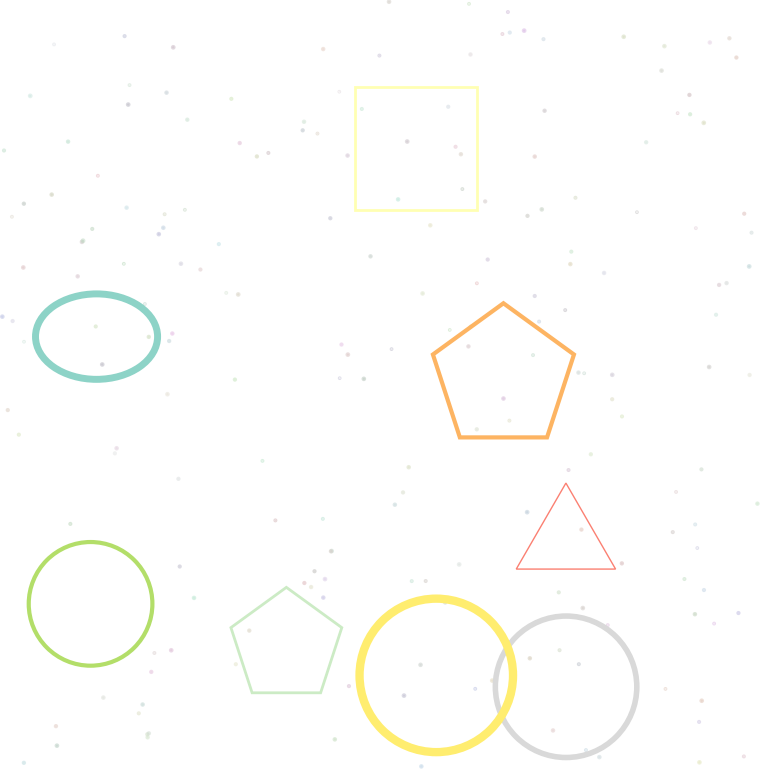[{"shape": "oval", "thickness": 2.5, "radius": 0.4, "center": [0.125, 0.563]}, {"shape": "square", "thickness": 1, "radius": 0.4, "center": [0.54, 0.807]}, {"shape": "triangle", "thickness": 0.5, "radius": 0.37, "center": [0.735, 0.298]}, {"shape": "pentagon", "thickness": 1.5, "radius": 0.48, "center": [0.654, 0.51]}, {"shape": "circle", "thickness": 1.5, "radius": 0.4, "center": [0.118, 0.216]}, {"shape": "circle", "thickness": 2, "radius": 0.46, "center": [0.735, 0.108]}, {"shape": "pentagon", "thickness": 1, "radius": 0.38, "center": [0.372, 0.162]}, {"shape": "circle", "thickness": 3, "radius": 0.5, "center": [0.567, 0.123]}]